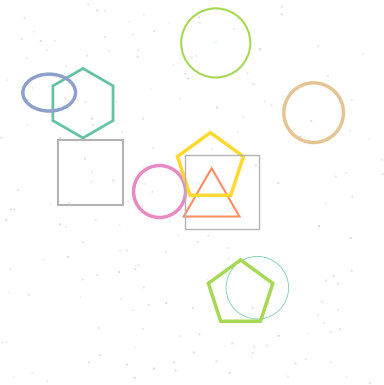[{"shape": "hexagon", "thickness": 2, "radius": 0.45, "center": [0.216, 0.732]}, {"shape": "circle", "thickness": 0.5, "radius": 0.41, "center": [0.668, 0.253]}, {"shape": "triangle", "thickness": 1.5, "radius": 0.42, "center": [0.55, 0.479]}, {"shape": "oval", "thickness": 2.5, "radius": 0.34, "center": [0.128, 0.759]}, {"shape": "circle", "thickness": 2.5, "radius": 0.34, "center": [0.414, 0.502]}, {"shape": "pentagon", "thickness": 2.5, "radius": 0.44, "center": [0.625, 0.237]}, {"shape": "circle", "thickness": 1.5, "radius": 0.45, "center": [0.56, 0.888]}, {"shape": "pentagon", "thickness": 2.5, "radius": 0.45, "center": [0.547, 0.566]}, {"shape": "circle", "thickness": 2.5, "radius": 0.39, "center": [0.815, 0.707]}, {"shape": "square", "thickness": 1.5, "radius": 0.42, "center": [0.236, 0.552]}, {"shape": "square", "thickness": 1, "radius": 0.48, "center": [0.577, 0.501]}]